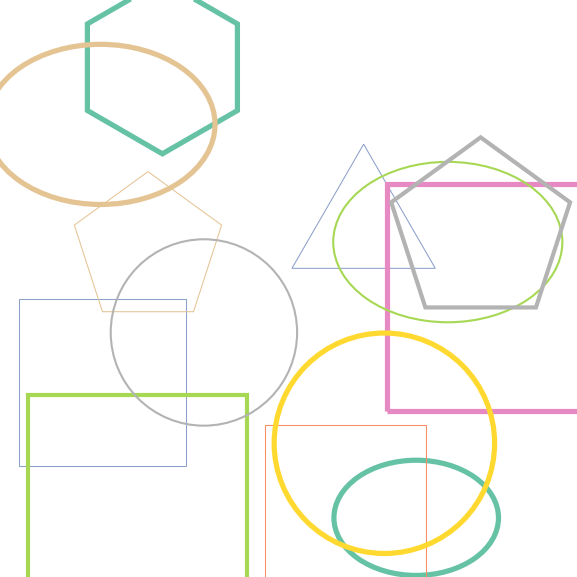[{"shape": "oval", "thickness": 2.5, "radius": 0.71, "center": [0.721, 0.102]}, {"shape": "hexagon", "thickness": 2.5, "radius": 0.75, "center": [0.281, 0.883]}, {"shape": "square", "thickness": 0.5, "radius": 0.7, "center": [0.598, 0.124]}, {"shape": "square", "thickness": 0.5, "radius": 0.72, "center": [0.178, 0.337]}, {"shape": "triangle", "thickness": 0.5, "radius": 0.72, "center": [0.63, 0.606]}, {"shape": "square", "thickness": 2.5, "radius": 0.98, "center": [0.867, 0.484]}, {"shape": "square", "thickness": 2, "radius": 0.95, "center": [0.238, 0.127]}, {"shape": "oval", "thickness": 1, "radius": 0.99, "center": [0.775, 0.58]}, {"shape": "circle", "thickness": 2.5, "radius": 0.95, "center": [0.666, 0.232]}, {"shape": "pentagon", "thickness": 0.5, "radius": 0.67, "center": [0.256, 0.568]}, {"shape": "oval", "thickness": 2.5, "radius": 0.99, "center": [0.174, 0.784]}, {"shape": "pentagon", "thickness": 2, "radius": 0.81, "center": [0.832, 0.598]}, {"shape": "circle", "thickness": 1, "radius": 0.81, "center": [0.353, 0.423]}]